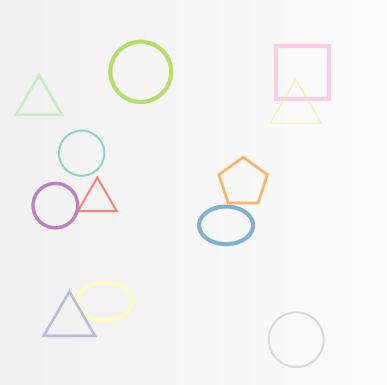[{"shape": "circle", "thickness": 1.5, "radius": 0.29, "center": [0.211, 0.602]}, {"shape": "oval", "thickness": 2, "radius": 0.35, "center": [0.271, 0.217]}, {"shape": "triangle", "thickness": 2, "radius": 0.38, "center": [0.179, 0.166]}, {"shape": "triangle", "thickness": 1.5, "radius": 0.29, "center": [0.251, 0.481]}, {"shape": "oval", "thickness": 3, "radius": 0.35, "center": [0.583, 0.415]}, {"shape": "pentagon", "thickness": 2, "radius": 0.33, "center": [0.628, 0.526]}, {"shape": "circle", "thickness": 3, "radius": 0.39, "center": [0.363, 0.813]}, {"shape": "square", "thickness": 3, "radius": 0.34, "center": [0.781, 0.812]}, {"shape": "circle", "thickness": 1.5, "radius": 0.36, "center": [0.764, 0.118]}, {"shape": "circle", "thickness": 2.5, "radius": 0.29, "center": [0.143, 0.466]}, {"shape": "triangle", "thickness": 2, "radius": 0.34, "center": [0.101, 0.736]}, {"shape": "triangle", "thickness": 0.5, "radius": 0.38, "center": [0.763, 0.718]}]